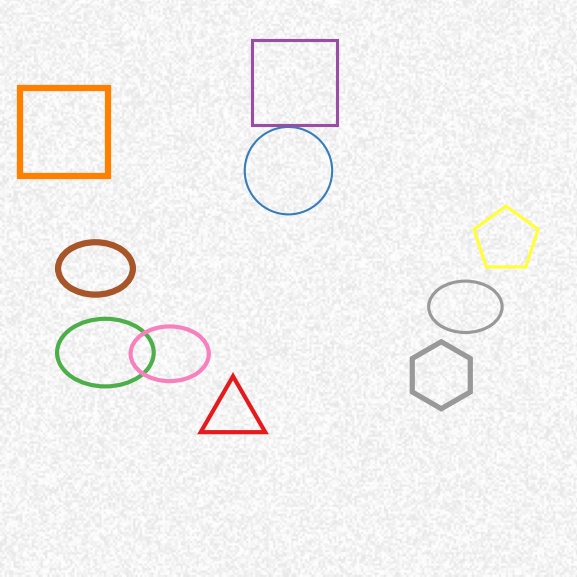[{"shape": "triangle", "thickness": 2, "radius": 0.32, "center": [0.403, 0.283]}, {"shape": "circle", "thickness": 1, "radius": 0.38, "center": [0.499, 0.704]}, {"shape": "oval", "thickness": 2, "radius": 0.42, "center": [0.182, 0.389]}, {"shape": "square", "thickness": 1.5, "radius": 0.37, "center": [0.51, 0.857]}, {"shape": "square", "thickness": 3, "radius": 0.38, "center": [0.111, 0.771]}, {"shape": "pentagon", "thickness": 1.5, "radius": 0.29, "center": [0.876, 0.584]}, {"shape": "oval", "thickness": 3, "radius": 0.32, "center": [0.165, 0.534]}, {"shape": "oval", "thickness": 2, "radius": 0.34, "center": [0.294, 0.387]}, {"shape": "oval", "thickness": 1.5, "radius": 0.32, "center": [0.806, 0.468]}, {"shape": "hexagon", "thickness": 2.5, "radius": 0.29, "center": [0.764, 0.349]}]